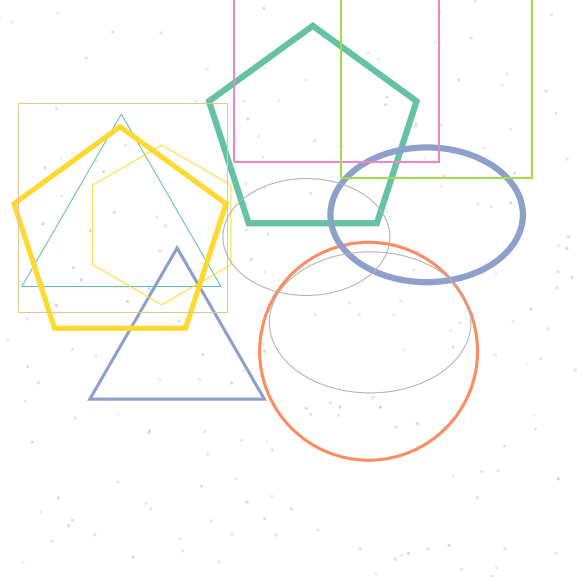[{"shape": "triangle", "thickness": 0.5, "radius": 1.0, "center": [0.21, 0.603]}, {"shape": "pentagon", "thickness": 3, "radius": 0.94, "center": [0.542, 0.765]}, {"shape": "circle", "thickness": 1.5, "radius": 0.94, "center": [0.638, 0.391]}, {"shape": "triangle", "thickness": 1.5, "radius": 0.87, "center": [0.307, 0.395]}, {"shape": "oval", "thickness": 3, "radius": 0.83, "center": [0.739, 0.627]}, {"shape": "square", "thickness": 1, "radius": 0.89, "center": [0.583, 0.896]}, {"shape": "square", "thickness": 1, "radius": 0.83, "center": [0.755, 0.857]}, {"shape": "pentagon", "thickness": 2.5, "radius": 0.96, "center": [0.208, 0.587]}, {"shape": "hexagon", "thickness": 0.5, "radius": 0.69, "center": [0.28, 0.61]}, {"shape": "square", "thickness": 0.5, "radius": 0.91, "center": [0.212, 0.639]}, {"shape": "oval", "thickness": 0.5, "radius": 0.87, "center": [0.641, 0.441]}, {"shape": "oval", "thickness": 0.5, "radius": 0.72, "center": [0.531, 0.589]}]